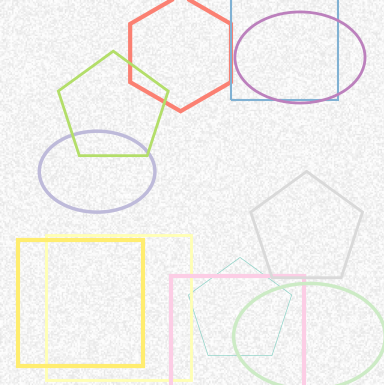[{"shape": "pentagon", "thickness": 0.5, "radius": 0.7, "center": [0.624, 0.19]}, {"shape": "square", "thickness": 2, "radius": 0.94, "center": [0.308, 0.201]}, {"shape": "oval", "thickness": 2.5, "radius": 0.75, "center": [0.252, 0.554]}, {"shape": "hexagon", "thickness": 3, "radius": 0.76, "center": [0.469, 0.862]}, {"shape": "square", "thickness": 1.5, "radius": 0.7, "center": [0.739, 0.881]}, {"shape": "pentagon", "thickness": 2, "radius": 0.75, "center": [0.294, 0.717]}, {"shape": "square", "thickness": 3, "radius": 0.86, "center": [0.618, 0.109]}, {"shape": "pentagon", "thickness": 2, "radius": 0.76, "center": [0.797, 0.402]}, {"shape": "oval", "thickness": 2, "radius": 0.84, "center": [0.779, 0.851]}, {"shape": "oval", "thickness": 2.5, "radius": 0.98, "center": [0.804, 0.126]}, {"shape": "square", "thickness": 3, "radius": 0.81, "center": [0.21, 0.213]}]